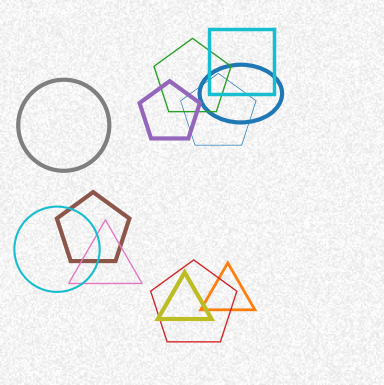[{"shape": "oval", "thickness": 3, "radius": 0.54, "center": [0.626, 0.757]}, {"shape": "pentagon", "thickness": 0.5, "radius": 0.52, "center": [0.567, 0.706]}, {"shape": "triangle", "thickness": 2, "radius": 0.41, "center": [0.592, 0.236]}, {"shape": "pentagon", "thickness": 1, "radius": 0.53, "center": [0.5, 0.795]}, {"shape": "pentagon", "thickness": 1, "radius": 0.59, "center": [0.503, 0.207]}, {"shape": "pentagon", "thickness": 3, "radius": 0.41, "center": [0.441, 0.707]}, {"shape": "pentagon", "thickness": 3, "radius": 0.5, "center": [0.242, 0.402]}, {"shape": "triangle", "thickness": 1, "radius": 0.55, "center": [0.274, 0.319]}, {"shape": "circle", "thickness": 3, "radius": 0.59, "center": [0.166, 0.675]}, {"shape": "triangle", "thickness": 3, "radius": 0.4, "center": [0.48, 0.212]}, {"shape": "square", "thickness": 2.5, "radius": 0.42, "center": [0.627, 0.84]}, {"shape": "circle", "thickness": 1.5, "radius": 0.55, "center": [0.148, 0.353]}]